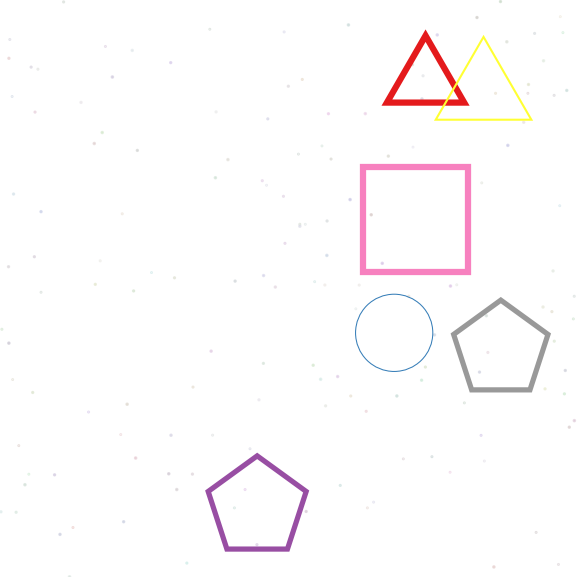[{"shape": "triangle", "thickness": 3, "radius": 0.39, "center": [0.737, 0.86]}, {"shape": "circle", "thickness": 0.5, "radius": 0.33, "center": [0.683, 0.423]}, {"shape": "pentagon", "thickness": 2.5, "radius": 0.45, "center": [0.445, 0.121]}, {"shape": "triangle", "thickness": 1, "radius": 0.48, "center": [0.837, 0.84]}, {"shape": "square", "thickness": 3, "radius": 0.45, "center": [0.719, 0.619]}, {"shape": "pentagon", "thickness": 2.5, "radius": 0.43, "center": [0.867, 0.394]}]